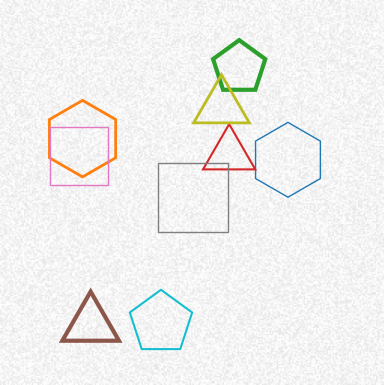[{"shape": "hexagon", "thickness": 1, "radius": 0.49, "center": [0.748, 0.585]}, {"shape": "hexagon", "thickness": 2, "radius": 0.5, "center": [0.214, 0.64]}, {"shape": "pentagon", "thickness": 3, "radius": 0.36, "center": [0.621, 0.825]}, {"shape": "triangle", "thickness": 1.5, "radius": 0.39, "center": [0.595, 0.599]}, {"shape": "triangle", "thickness": 3, "radius": 0.42, "center": [0.235, 0.157]}, {"shape": "square", "thickness": 1, "radius": 0.38, "center": [0.205, 0.595]}, {"shape": "square", "thickness": 1, "radius": 0.45, "center": [0.501, 0.487]}, {"shape": "triangle", "thickness": 2, "radius": 0.42, "center": [0.575, 0.723]}, {"shape": "pentagon", "thickness": 1.5, "radius": 0.43, "center": [0.418, 0.162]}]